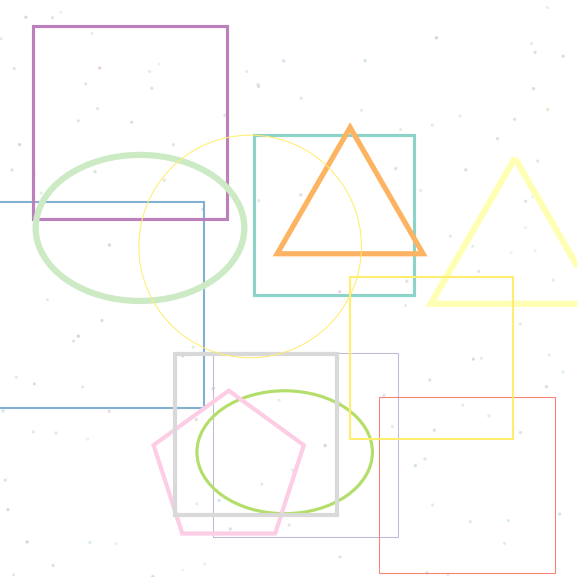[{"shape": "square", "thickness": 1.5, "radius": 0.69, "center": [0.579, 0.627]}, {"shape": "triangle", "thickness": 3, "radius": 0.84, "center": [0.892, 0.557]}, {"shape": "square", "thickness": 0.5, "radius": 0.8, "center": [0.529, 0.229]}, {"shape": "square", "thickness": 0.5, "radius": 0.76, "center": [0.809, 0.16]}, {"shape": "square", "thickness": 1, "radius": 0.89, "center": [0.175, 0.471]}, {"shape": "triangle", "thickness": 2.5, "radius": 0.73, "center": [0.606, 0.633]}, {"shape": "oval", "thickness": 1.5, "radius": 0.76, "center": [0.493, 0.216]}, {"shape": "pentagon", "thickness": 2, "radius": 0.68, "center": [0.396, 0.186]}, {"shape": "square", "thickness": 2, "radius": 0.7, "center": [0.443, 0.246]}, {"shape": "square", "thickness": 1.5, "radius": 0.84, "center": [0.225, 0.787]}, {"shape": "oval", "thickness": 3, "radius": 0.9, "center": [0.242, 0.604]}, {"shape": "circle", "thickness": 0.5, "radius": 0.96, "center": [0.433, 0.572]}, {"shape": "square", "thickness": 1, "radius": 0.7, "center": [0.747, 0.379]}]